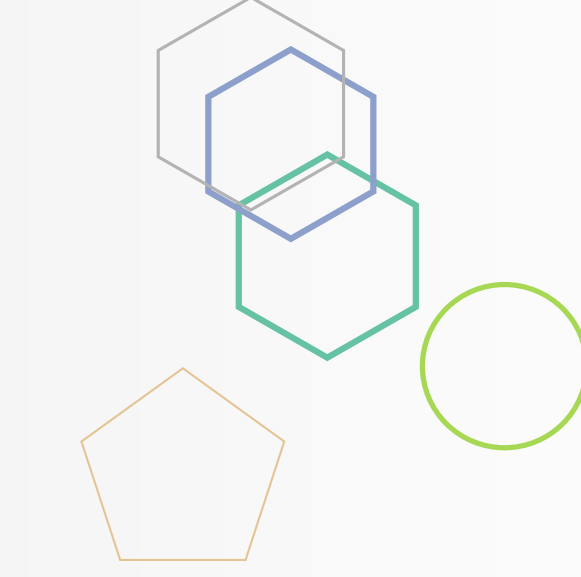[{"shape": "hexagon", "thickness": 3, "radius": 0.88, "center": [0.563, 0.556]}, {"shape": "hexagon", "thickness": 3, "radius": 0.82, "center": [0.5, 0.75]}, {"shape": "circle", "thickness": 2.5, "radius": 0.71, "center": [0.868, 0.365]}, {"shape": "pentagon", "thickness": 1, "radius": 0.92, "center": [0.315, 0.178]}, {"shape": "hexagon", "thickness": 1.5, "radius": 0.92, "center": [0.432, 0.82]}]